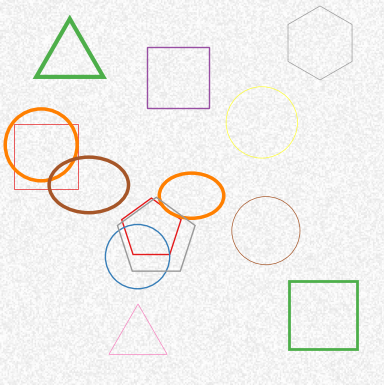[{"shape": "pentagon", "thickness": 1, "radius": 0.41, "center": [0.393, 0.404]}, {"shape": "square", "thickness": 0.5, "radius": 0.42, "center": [0.12, 0.594]}, {"shape": "circle", "thickness": 1, "radius": 0.42, "center": [0.357, 0.333]}, {"shape": "triangle", "thickness": 3, "radius": 0.5, "center": [0.181, 0.851]}, {"shape": "square", "thickness": 2, "radius": 0.44, "center": [0.84, 0.182]}, {"shape": "square", "thickness": 1, "radius": 0.4, "center": [0.462, 0.799]}, {"shape": "circle", "thickness": 2.5, "radius": 0.47, "center": [0.107, 0.624]}, {"shape": "oval", "thickness": 2.5, "radius": 0.42, "center": [0.497, 0.492]}, {"shape": "circle", "thickness": 0.5, "radius": 0.46, "center": [0.68, 0.682]}, {"shape": "oval", "thickness": 2.5, "radius": 0.52, "center": [0.231, 0.52]}, {"shape": "circle", "thickness": 0.5, "radius": 0.44, "center": [0.691, 0.401]}, {"shape": "triangle", "thickness": 0.5, "radius": 0.44, "center": [0.359, 0.123]}, {"shape": "hexagon", "thickness": 0.5, "radius": 0.48, "center": [0.831, 0.888]}, {"shape": "pentagon", "thickness": 1, "radius": 0.53, "center": [0.406, 0.382]}]